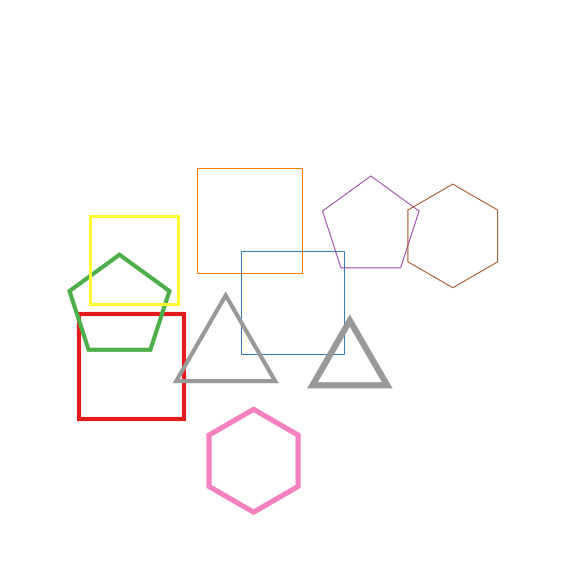[{"shape": "square", "thickness": 2, "radius": 0.45, "center": [0.227, 0.365]}, {"shape": "square", "thickness": 0.5, "radius": 0.45, "center": [0.507, 0.476]}, {"shape": "pentagon", "thickness": 2, "radius": 0.46, "center": [0.207, 0.467]}, {"shape": "pentagon", "thickness": 0.5, "radius": 0.44, "center": [0.642, 0.606]}, {"shape": "square", "thickness": 0.5, "radius": 0.45, "center": [0.433, 0.618]}, {"shape": "square", "thickness": 1.5, "radius": 0.38, "center": [0.232, 0.549]}, {"shape": "hexagon", "thickness": 0.5, "radius": 0.45, "center": [0.784, 0.591]}, {"shape": "hexagon", "thickness": 2.5, "radius": 0.45, "center": [0.439, 0.201]}, {"shape": "triangle", "thickness": 2, "radius": 0.5, "center": [0.391, 0.389]}, {"shape": "triangle", "thickness": 3, "radius": 0.37, "center": [0.606, 0.369]}]